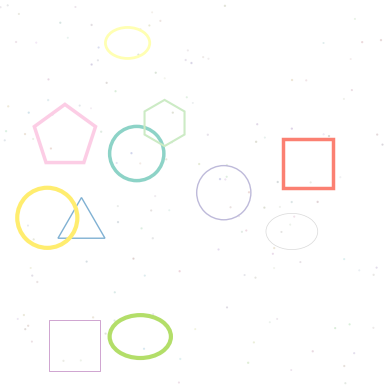[{"shape": "circle", "thickness": 2.5, "radius": 0.35, "center": [0.355, 0.601]}, {"shape": "oval", "thickness": 2, "radius": 0.29, "center": [0.331, 0.888]}, {"shape": "circle", "thickness": 1, "radius": 0.35, "center": [0.581, 0.499]}, {"shape": "square", "thickness": 2.5, "radius": 0.32, "center": [0.8, 0.575]}, {"shape": "triangle", "thickness": 1, "radius": 0.35, "center": [0.212, 0.416]}, {"shape": "oval", "thickness": 3, "radius": 0.4, "center": [0.364, 0.126]}, {"shape": "pentagon", "thickness": 2.5, "radius": 0.42, "center": [0.169, 0.645]}, {"shape": "oval", "thickness": 0.5, "radius": 0.34, "center": [0.758, 0.399]}, {"shape": "square", "thickness": 0.5, "radius": 0.33, "center": [0.193, 0.102]}, {"shape": "hexagon", "thickness": 1.5, "radius": 0.3, "center": [0.427, 0.681]}, {"shape": "circle", "thickness": 3, "radius": 0.39, "center": [0.123, 0.434]}]